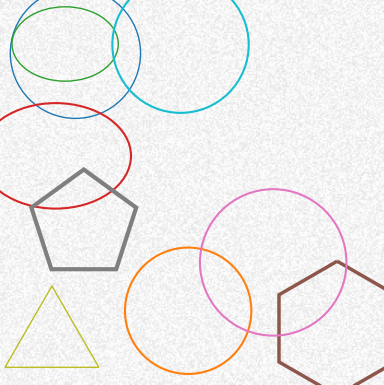[{"shape": "circle", "thickness": 1, "radius": 0.85, "center": [0.196, 0.862]}, {"shape": "circle", "thickness": 1.5, "radius": 0.82, "center": [0.489, 0.193]}, {"shape": "oval", "thickness": 1, "radius": 0.69, "center": [0.169, 0.886]}, {"shape": "oval", "thickness": 1.5, "radius": 0.98, "center": [0.145, 0.595]}, {"shape": "hexagon", "thickness": 2.5, "radius": 0.87, "center": [0.876, 0.147]}, {"shape": "circle", "thickness": 1.5, "radius": 0.95, "center": [0.71, 0.318]}, {"shape": "pentagon", "thickness": 3, "radius": 0.72, "center": [0.218, 0.417]}, {"shape": "triangle", "thickness": 1, "radius": 0.7, "center": [0.135, 0.116]}, {"shape": "circle", "thickness": 1.5, "radius": 0.89, "center": [0.469, 0.884]}]